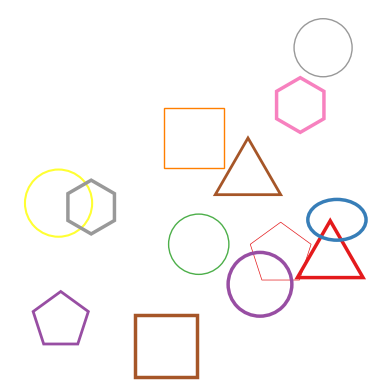[{"shape": "triangle", "thickness": 2.5, "radius": 0.49, "center": [0.858, 0.328]}, {"shape": "pentagon", "thickness": 0.5, "radius": 0.42, "center": [0.729, 0.34]}, {"shape": "oval", "thickness": 2.5, "radius": 0.38, "center": [0.875, 0.429]}, {"shape": "circle", "thickness": 1, "radius": 0.39, "center": [0.516, 0.366]}, {"shape": "circle", "thickness": 2.5, "radius": 0.41, "center": [0.675, 0.262]}, {"shape": "pentagon", "thickness": 2, "radius": 0.38, "center": [0.158, 0.167]}, {"shape": "square", "thickness": 1, "radius": 0.39, "center": [0.503, 0.641]}, {"shape": "circle", "thickness": 1.5, "radius": 0.44, "center": [0.152, 0.472]}, {"shape": "square", "thickness": 2.5, "radius": 0.4, "center": [0.432, 0.1]}, {"shape": "triangle", "thickness": 2, "radius": 0.49, "center": [0.644, 0.543]}, {"shape": "hexagon", "thickness": 2.5, "radius": 0.36, "center": [0.78, 0.727]}, {"shape": "circle", "thickness": 1, "radius": 0.38, "center": [0.839, 0.876]}, {"shape": "hexagon", "thickness": 2.5, "radius": 0.35, "center": [0.237, 0.462]}]